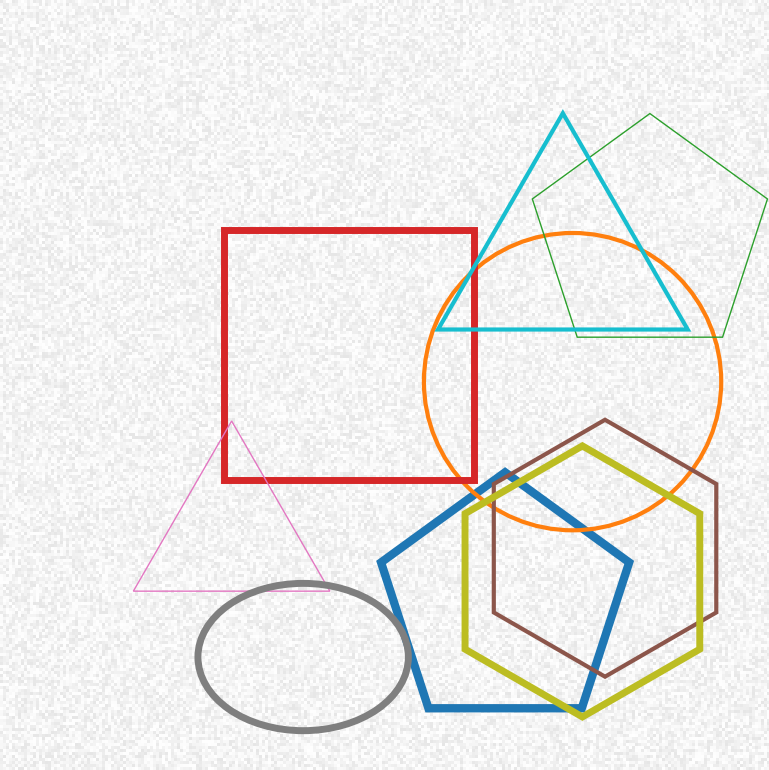[{"shape": "pentagon", "thickness": 3, "radius": 0.85, "center": [0.656, 0.217]}, {"shape": "circle", "thickness": 1.5, "radius": 0.97, "center": [0.744, 0.504]}, {"shape": "pentagon", "thickness": 0.5, "radius": 0.8, "center": [0.844, 0.692]}, {"shape": "square", "thickness": 2.5, "radius": 0.81, "center": [0.453, 0.539]}, {"shape": "hexagon", "thickness": 1.5, "radius": 0.83, "center": [0.786, 0.288]}, {"shape": "triangle", "thickness": 0.5, "radius": 0.74, "center": [0.301, 0.306]}, {"shape": "oval", "thickness": 2.5, "radius": 0.68, "center": [0.394, 0.147]}, {"shape": "hexagon", "thickness": 2.5, "radius": 0.88, "center": [0.756, 0.245]}, {"shape": "triangle", "thickness": 1.5, "radius": 0.94, "center": [0.731, 0.666]}]